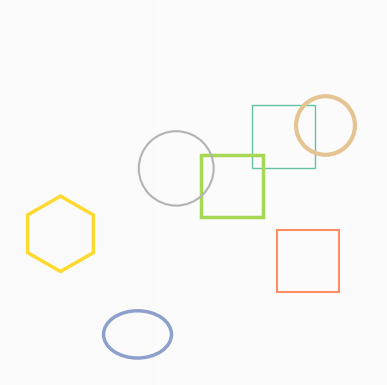[{"shape": "square", "thickness": 1, "radius": 0.41, "center": [0.732, 0.646]}, {"shape": "square", "thickness": 1.5, "radius": 0.4, "center": [0.795, 0.323]}, {"shape": "oval", "thickness": 2.5, "radius": 0.44, "center": [0.355, 0.131]}, {"shape": "square", "thickness": 2.5, "radius": 0.4, "center": [0.598, 0.517]}, {"shape": "hexagon", "thickness": 2.5, "radius": 0.49, "center": [0.156, 0.393]}, {"shape": "circle", "thickness": 3, "radius": 0.38, "center": [0.84, 0.674]}, {"shape": "circle", "thickness": 1.5, "radius": 0.48, "center": [0.455, 0.563]}]